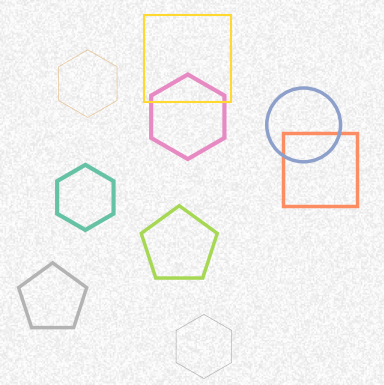[{"shape": "hexagon", "thickness": 3, "radius": 0.42, "center": [0.222, 0.487]}, {"shape": "square", "thickness": 2.5, "radius": 0.48, "center": [0.832, 0.56]}, {"shape": "circle", "thickness": 2.5, "radius": 0.48, "center": [0.789, 0.676]}, {"shape": "hexagon", "thickness": 3, "radius": 0.55, "center": [0.488, 0.697]}, {"shape": "pentagon", "thickness": 2.5, "radius": 0.52, "center": [0.466, 0.362]}, {"shape": "square", "thickness": 1.5, "radius": 0.56, "center": [0.488, 0.847]}, {"shape": "hexagon", "thickness": 0.5, "radius": 0.44, "center": [0.228, 0.783]}, {"shape": "pentagon", "thickness": 2.5, "radius": 0.46, "center": [0.137, 0.224]}, {"shape": "hexagon", "thickness": 0.5, "radius": 0.42, "center": [0.53, 0.1]}]